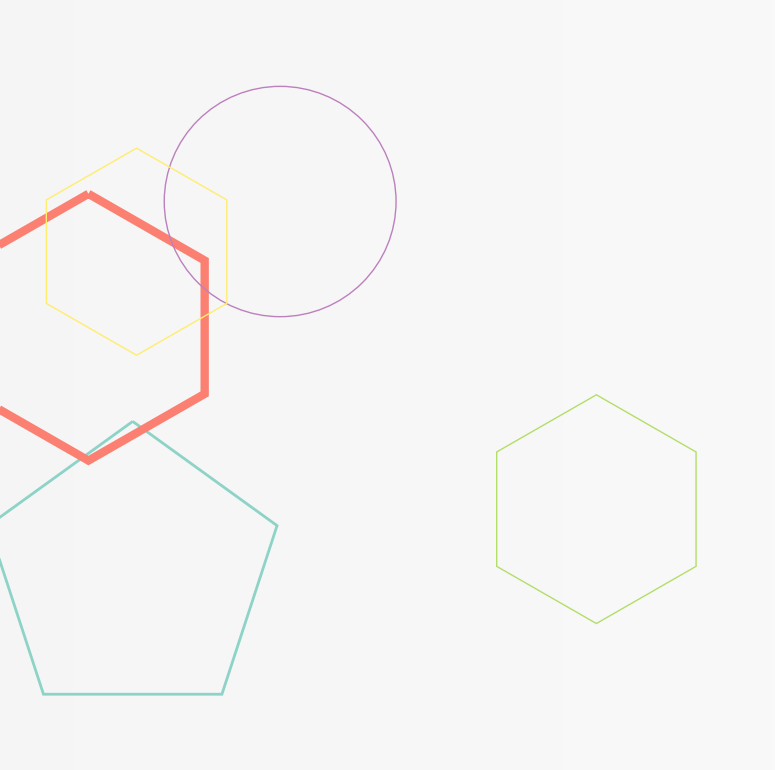[{"shape": "pentagon", "thickness": 1, "radius": 0.98, "center": [0.171, 0.257]}, {"shape": "hexagon", "thickness": 3, "radius": 0.87, "center": [0.114, 0.575]}, {"shape": "hexagon", "thickness": 0.5, "radius": 0.74, "center": [0.77, 0.339]}, {"shape": "circle", "thickness": 0.5, "radius": 0.75, "center": [0.361, 0.738]}, {"shape": "hexagon", "thickness": 0.5, "radius": 0.67, "center": [0.176, 0.673]}]